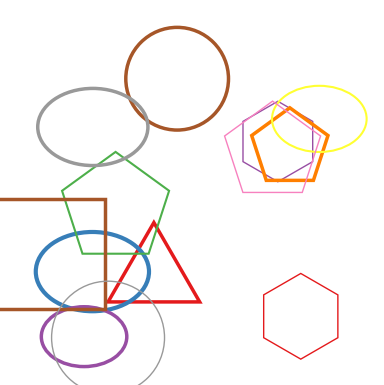[{"shape": "triangle", "thickness": 2.5, "radius": 0.69, "center": [0.4, 0.284]}, {"shape": "hexagon", "thickness": 1, "radius": 0.56, "center": [0.781, 0.178]}, {"shape": "oval", "thickness": 3, "radius": 0.74, "center": [0.24, 0.295]}, {"shape": "pentagon", "thickness": 1.5, "radius": 0.73, "center": [0.3, 0.459]}, {"shape": "hexagon", "thickness": 1, "radius": 0.52, "center": [0.722, 0.632]}, {"shape": "oval", "thickness": 2.5, "radius": 0.56, "center": [0.218, 0.126]}, {"shape": "pentagon", "thickness": 2.5, "radius": 0.52, "center": [0.753, 0.616]}, {"shape": "oval", "thickness": 1.5, "radius": 0.61, "center": [0.829, 0.691]}, {"shape": "square", "thickness": 2.5, "radius": 0.72, "center": [0.13, 0.341]}, {"shape": "circle", "thickness": 2.5, "radius": 0.67, "center": [0.46, 0.796]}, {"shape": "pentagon", "thickness": 1, "radius": 0.66, "center": [0.708, 0.606]}, {"shape": "oval", "thickness": 2.5, "radius": 0.72, "center": [0.241, 0.67]}, {"shape": "circle", "thickness": 1, "radius": 0.73, "center": [0.281, 0.123]}]